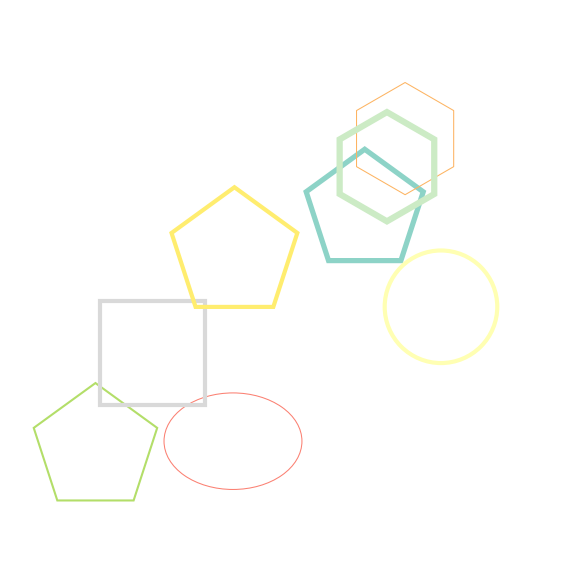[{"shape": "pentagon", "thickness": 2.5, "radius": 0.53, "center": [0.632, 0.634]}, {"shape": "circle", "thickness": 2, "radius": 0.49, "center": [0.764, 0.468]}, {"shape": "oval", "thickness": 0.5, "radius": 0.6, "center": [0.403, 0.235]}, {"shape": "hexagon", "thickness": 0.5, "radius": 0.49, "center": [0.701, 0.759]}, {"shape": "pentagon", "thickness": 1, "radius": 0.56, "center": [0.165, 0.223]}, {"shape": "square", "thickness": 2, "radius": 0.45, "center": [0.264, 0.388]}, {"shape": "hexagon", "thickness": 3, "radius": 0.47, "center": [0.67, 0.71]}, {"shape": "pentagon", "thickness": 2, "radius": 0.57, "center": [0.406, 0.56]}]